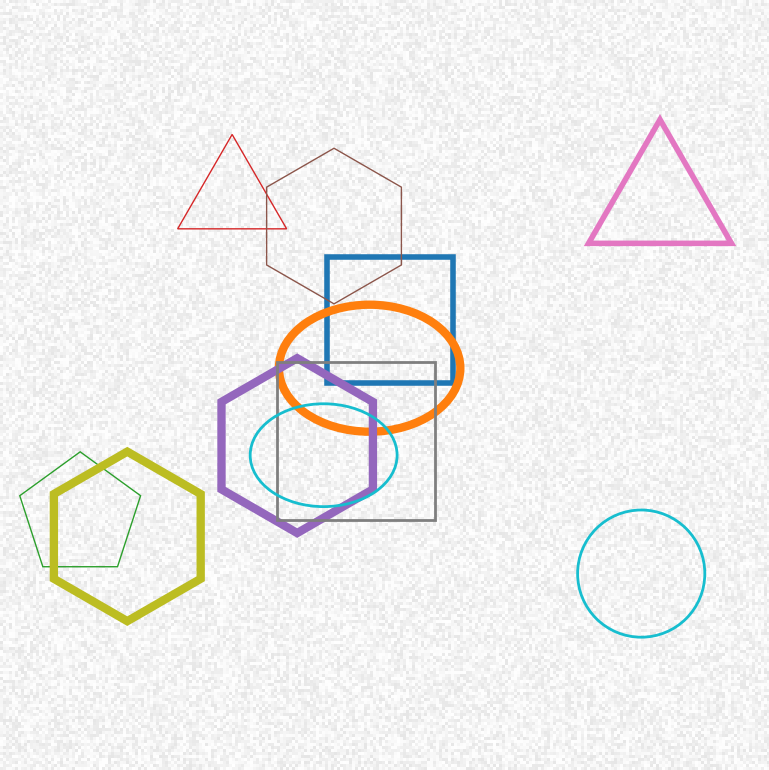[{"shape": "square", "thickness": 2, "radius": 0.41, "center": [0.506, 0.585]}, {"shape": "oval", "thickness": 3, "radius": 0.59, "center": [0.48, 0.522]}, {"shape": "pentagon", "thickness": 0.5, "radius": 0.41, "center": [0.104, 0.331]}, {"shape": "triangle", "thickness": 0.5, "radius": 0.41, "center": [0.301, 0.744]}, {"shape": "hexagon", "thickness": 3, "radius": 0.57, "center": [0.386, 0.421]}, {"shape": "hexagon", "thickness": 0.5, "radius": 0.51, "center": [0.434, 0.706]}, {"shape": "triangle", "thickness": 2, "radius": 0.54, "center": [0.857, 0.738]}, {"shape": "square", "thickness": 1, "radius": 0.51, "center": [0.462, 0.427]}, {"shape": "hexagon", "thickness": 3, "radius": 0.55, "center": [0.165, 0.303]}, {"shape": "oval", "thickness": 1, "radius": 0.48, "center": [0.42, 0.409]}, {"shape": "circle", "thickness": 1, "radius": 0.41, "center": [0.833, 0.255]}]